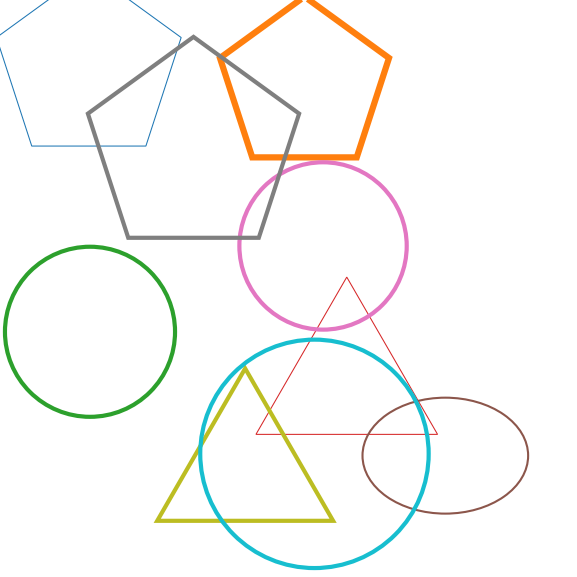[{"shape": "pentagon", "thickness": 0.5, "radius": 0.84, "center": [0.154, 0.882]}, {"shape": "pentagon", "thickness": 3, "radius": 0.77, "center": [0.527, 0.851]}, {"shape": "circle", "thickness": 2, "radius": 0.74, "center": [0.156, 0.425]}, {"shape": "triangle", "thickness": 0.5, "radius": 0.91, "center": [0.6, 0.338]}, {"shape": "oval", "thickness": 1, "radius": 0.72, "center": [0.771, 0.21]}, {"shape": "circle", "thickness": 2, "radius": 0.72, "center": [0.559, 0.573]}, {"shape": "pentagon", "thickness": 2, "radius": 0.96, "center": [0.335, 0.743]}, {"shape": "triangle", "thickness": 2, "radius": 0.88, "center": [0.425, 0.185]}, {"shape": "circle", "thickness": 2, "radius": 0.99, "center": [0.545, 0.213]}]